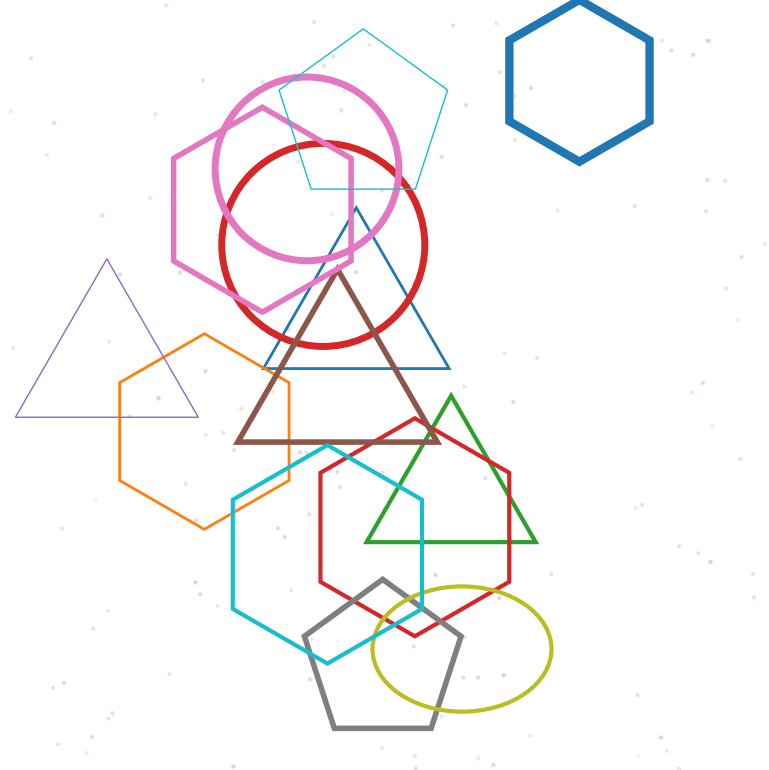[{"shape": "hexagon", "thickness": 3, "radius": 0.53, "center": [0.753, 0.895]}, {"shape": "triangle", "thickness": 1, "radius": 0.7, "center": [0.463, 0.591]}, {"shape": "hexagon", "thickness": 1, "radius": 0.64, "center": [0.265, 0.44]}, {"shape": "triangle", "thickness": 1.5, "radius": 0.63, "center": [0.586, 0.359]}, {"shape": "circle", "thickness": 2.5, "radius": 0.66, "center": [0.42, 0.682]}, {"shape": "hexagon", "thickness": 1.5, "radius": 0.71, "center": [0.539, 0.315]}, {"shape": "triangle", "thickness": 0.5, "radius": 0.69, "center": [0.139, 0.527]}, {"shape": "triangle", "thickness": 2, "radius": 0.75, "center": [0.438, 0.501]}, {"shape": "circle", "thickness": 2.5, "radius": 0.6, "center": [0.399, 0.781]}, {"shape": "hexagon", "thickness": 2, "radius": 0.67, "center": [0.341, 0.728]}, {"shape": "pentagon", "thickness": 2, "radius": 0.53, "center": [0.497, 0.141]}, {"shape": "oval", "thickness": 1.5, "radius": 0.58, "center": [0.6, 0.157]}, {"shape": "pentagon", "thickness": 0.5, "radius": 0.58, "center": [0.472, 0.847]}, {"shape": "hexagon", "thickness": 1.5, "radius": 0.71, "center": [0.425, 0.28]}]